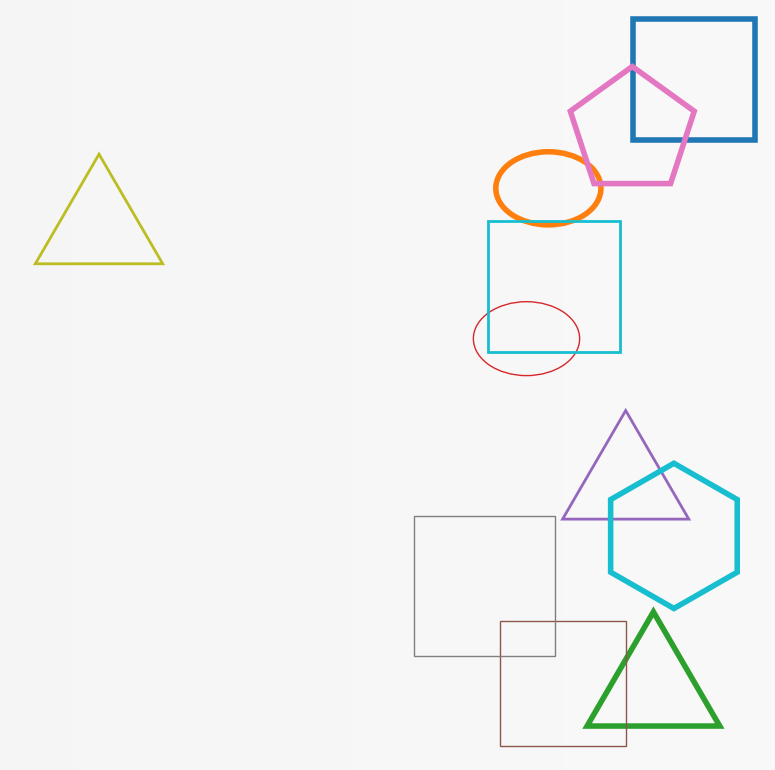[{"shape": "square", "thickness": 2, "radius": 0.39, "center": [0.895, 0.897]}, {"shape": "oval", "thickness": 2, "radius": 0.34, "center": [0.708, 0.755]}, {"shape": "triangle", "thickness": 2, "radius": 0.49, "center": [0.843, 0.107]}, {"shape": "oval", "thickness": 0.5, "radius": 0.34, "center": [0.679, 0.56]}, {"shape": "triangle", "thickness": 1, "radius": 0.47, "center": [0.807, 0.373]}, {"shape": "square", "thickness": 0.5, "radius": 0.41, "center": [0.726, 0.112]}, {"shape": "pentagon", "thickness": 2, "radius": 0.42, "center": [0.816, 0.83]}, {"shape": "square", "thickness": 0.5, "radius": 0.45, "center": [0.625, 0.239]}, {"shape": "triangle", "thickness": 1, "radius": 0.47, "center": [0.128, 0.705]}, {"shape": "square", "thickness": 1, "radius": 0.43, "center": [0.715, 0.627]}, {"shape": "hexagon", "thickness": 2, "radius": 0.47, "center": [0.87, 0.304]}]